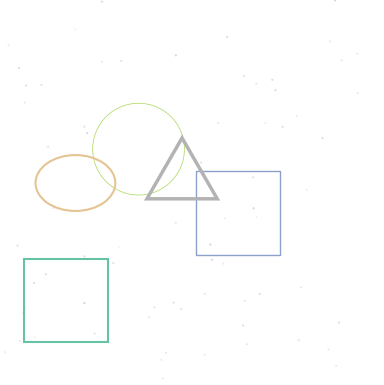[{"shape": "square", "thickness": 1.5, "radius": 0.54, "center": [0.171, 0.218]}, {"shape": "square", "thickness": 1, "radius": 0.55, "center": [0.618, 0.446]}, {"shape": "circle", "thickness": 0.5, "radius": 0.6, "center": [0.36, 0.613]}, {"shape": "oval", "thickness": 1.5, "radius": 0.52, "center": [0.196, 0.525]}, {"shape": "triangle", "thickness": 2.5, "radius": 0.53, "center": [0.473, 0.536]}]